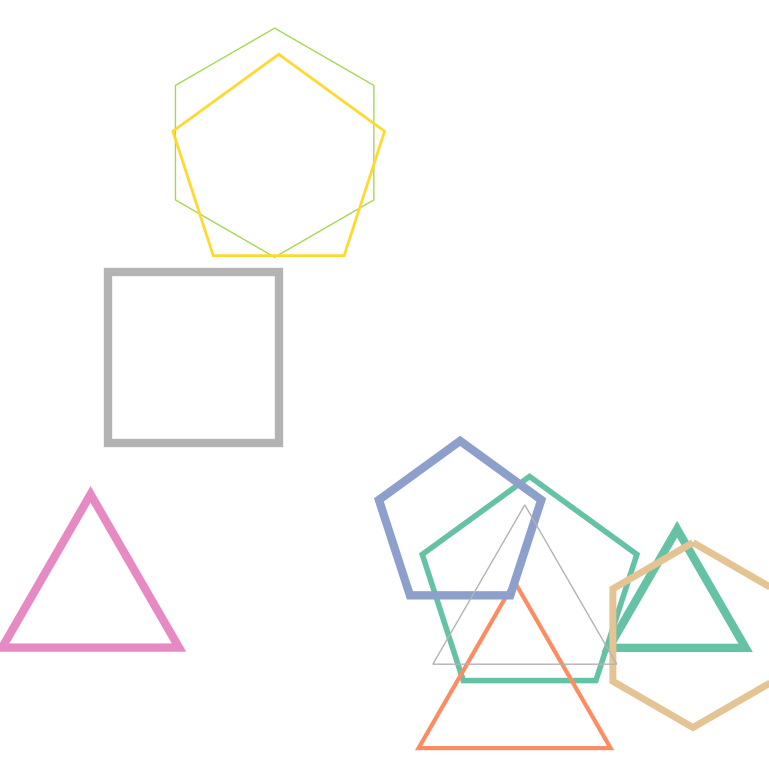[{"shape": "triangle", "thickness": 3, "radius": 0.51, "center": [0.879, 0.21]}, {"shape": "pentagon", "thickness": 2, "radius": 0.73, "center": [0.688, 0.235]}, {"shape": "triangle", "thickness": 1.5, "radius": 0.72, "center": [0.668, 0.1]}, {"shape": "pentagon", "thickness": 3, "radius": 0.55, "center": [0.598, 0.317]}, {"shape": "triangle", "thickness": 3, "radius": 0.66, "center": [0.118, 0.225]}, {"shape": "hexagon", "thickness": 0.5, "radius": 0.74, "center": [0.357, 0.815]}, {"shape": "pentagon", "thickness": 1, "radius": 0.72, "center": [0.362, 0.785]}, {"shape": "hexagon", "thickness": 2.5, "radius": 0.6, "center": [0.9, 0.175]}, {"shape": "square", "thickness": 3, "radius": 0.55, "center": [0.251, 0.536]}, {"shape": "triangle", "thickness": 0.5, "radius": 0.69, "center": [0.682, 0.206]}]